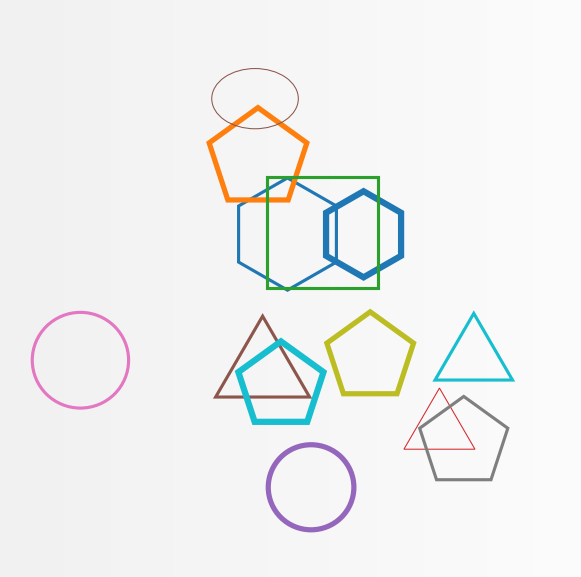[{"shape": "hexagon", "thickness": 1.5, "radius": 0.49, "center": [0.495, 0.594]}, {"shape": "hexagon", "thickness": 3, "radius": 0.37, "center": [0.626, 0.593]}, {"shape": "pentagon", "thickness": 2.5, "radius": 0.44, "center": [0.444, 0.724]}, {"shape": "square", "thickness": 1.5, "radius": 0.48, "center": [0.554, 0.596]}, {"shape": "triangle", "thickness": 0.5, "radius": 0.35, "center": [0.756, 0.257]}, {"shape": "circle", "thickness": 2.5, "radius": 0.37, "center": [0.535, 0.155]}, {"shape": "triangle", "thickness": 1.5, "radius": 0.47, "center": [0.452, 0.358]}, {"shape": "oval", "thickness": 0.5, "radius": 0.37, "center": [0.439, 0.828]}, {"shape": "circle", "thickness": 1.5, "radius": 0.41, "center": [0.138, 0.375]}, {"shape": "pentagon", "thickness": 1.5, "radius": 0.4, "center": [0.798, 0.233]}, {"shape": "pentagon", "thickness": 2.5, "radius": 0.39, "center": [0.637, 0.381]}, {"shape": "pentagon", "thickness": 3, "radius": 0.38, "center": [0.483, 0.331]}, {"shape": "triangle", "thickness": 1.5, "radius": 0.38, "center": [0.815, 0.38]}]